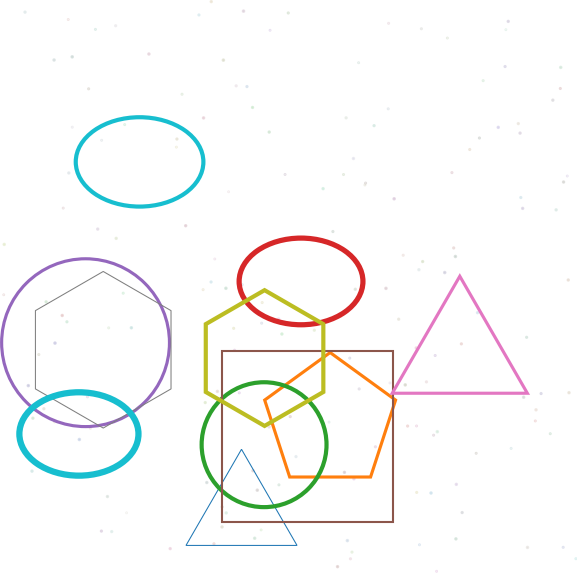[{"shape": "triangle", "thickness": 0.5, "radius": 0.55, "center": [0.418, 0.11]}, {"shape": "pentagon", "thickness": 1.5, "radius": 0.6, "center": [0.572, 0.27]}, {"shape": "circle", "thickness": 2, "radius": 0.54, "center": [0.457, 0.229]}, {"shape": "oval", "thickness": 2.5, "radius": 0.54, "center": [0.521, 0.512]}, {"shape": "circle", "thickness": 1.5, "radius": 0.73, "center": [0.148, 0.406]}, {"shape": "square", "thickness": 1, "radius": 0.74, "center": [0.533, 0.243]}, {"shape": "triangle", "thickness": 1.5, "radius": 0.68, "center": [0.796, 0.386]}, {"shape": "hexagon", "thickness": 0.5, "radius": 0.68, "center": [0.179, 0.393]}, {"shape": "hexagon", "thickness": 2, "radius": 0.59, "center": [0.458, 0.379]}, {"shape": "oval", "thickness": 3, "radius": 0.52, "center": [0.137, 0.248]}, {"shape": "oval", "thickness": 2, "radius": 0.55, "center": [0.242, 0.719]}]